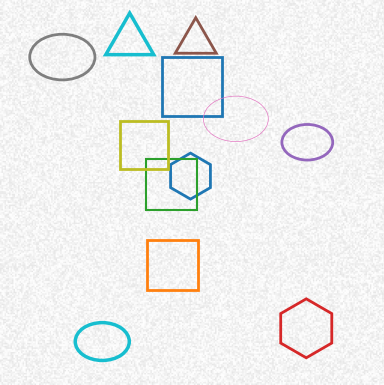[{"shape": "square", "thickness": 2, "radius": 0.39, "center": [0.498, 0.776]}, {"shape": "hexagon", "thickness": 2, "radius": 0.3, "center": [0.495, 0.543]}, {"shape": "square", "thickness": 2, "radius": 0.33, "center": [0.448, 0.312]}, {"shape": "square", "thickness": 1.5, "radius": 0.33, "center": [0.446, 0.52]}, {"shape": "hexagon", "thickness": 2, "radius": 0.38, "center": [0.795, 0.147]}, {"shape": "oval", "thickness": 2, "radius": 0.33, "center": [0.798, 0.631]}, {"shape": "triangle", "thickness": 2, "radius": 0.31, "center": [0.508, 0.892]}, {"shape": "oval", "thickness": 0.5, "radius": 0.42, "center": [0.613, 0.691]}, {"shape": "oval", "thickness": 2, "radius": 0.42, "center": [0.162, 0.852]}, {"shape": "square", "thickness": 2, "radius": 0.31, "center": [0.374, 0.623]}, {"shape": "oval", "thickness": 2.5, "radius": 0.35, "center": [0.266, 0.113]}, {"shape": "triangle", "thickness": 2.5, "radius": 0.36, "center": [0.337, 0.894]}]